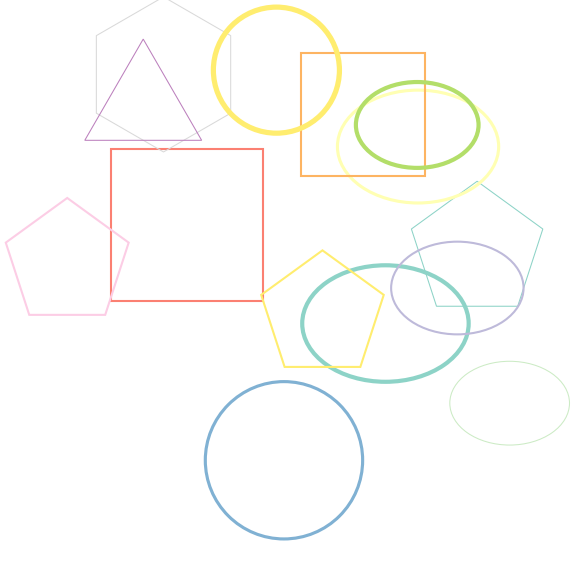[{"shape": "pentagon", "thickness": 0.5, "radius": 0.6, "center": [0.826, 0.566]}, {"shape": "oval", "thickness": 2, "radius": 0.72, "center": [0.667, 0.439]}, {"shape": "oval", "thickness": 1.5, "radius": 0.7, "center": [0.724, 0.745]}, {"shape": "oval", "thickness": 1, "radius": 0.57, "center": [0.792, 0.5]}, {"shape": "square", "thickness": 1, "radius": 0.66, "center": [0.324, 0.61]}, {"shape": "circle", "thickness": 1.5, "radius": 0.68, "center": [0.492, 0.202]}, {"shape": "square", "thickness": 1, "radius": 0.53, "center": [0.628, 0.801]}, {"shape": "oval", "thickness": 2, "radius": 0.53, "center": [0.722, 0.783]}, {"shape": "pentagon", "thickness": 1, "radius": 0.56, "center": [0.116, 0.544]}, {"shape": "hexagon", "thickness": 0.5, "radius": 0.67, "center": [0.283, 0.87]}, {"shape": "triangle", "thickness": 0.5, "radius": 0.58, "center": [0.248, 0.815]}, {"shape": "oval", "thickness": 0.5, "radius": 0.52, "center": [0.883, 0.301]}, {"shape": "circle", "thickness": 2.5, "radius": 0.55, "center": [0.479, 0.878]}, {"shape": "pentagon", "thickness": 1, "radius": 0.56, "center": [0.558, 0.454]}]